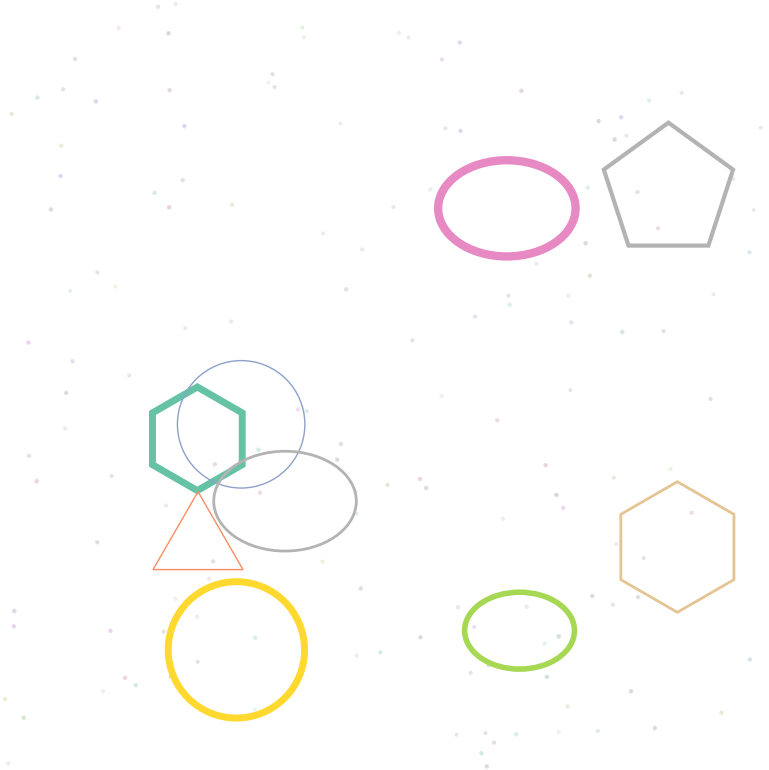[{"shape": "hexagon", "thickness": 2.5, "radius": 0.34, "center": [0.256, 0.43]}, {"shape": "triangle", "thickness": 0.5, "radius": 0.34, "center": [0.257, 0.294]}, {"shape": "circle", "thickness": 0.5, "radius": 0.41, "center": [0.313, 0.449]}, {"shape": "oval", "thickness": 3, "radius": 0.45, "center": [0.658, 0.729]}, {"shape": "oval", "thickness": 2, "radius": 0.36, "center": [0.675, 0.181]}, {"shape": "circle", "thickness": 2.5, "radius": 0.44, "center": [0.307, 0.156]}, {"shape": "hexagon", "thickness": 1, "radius": 0.42, "center": [0.88, 0.29]}, {"shape": "oval", "thickness": 1, "radius": 0.46, "center": [0.37, 0.349]}, {"shape": "pentagon", "thickness": 1.5, "radius": 0.44, "center": [0.868, 0.752]}]